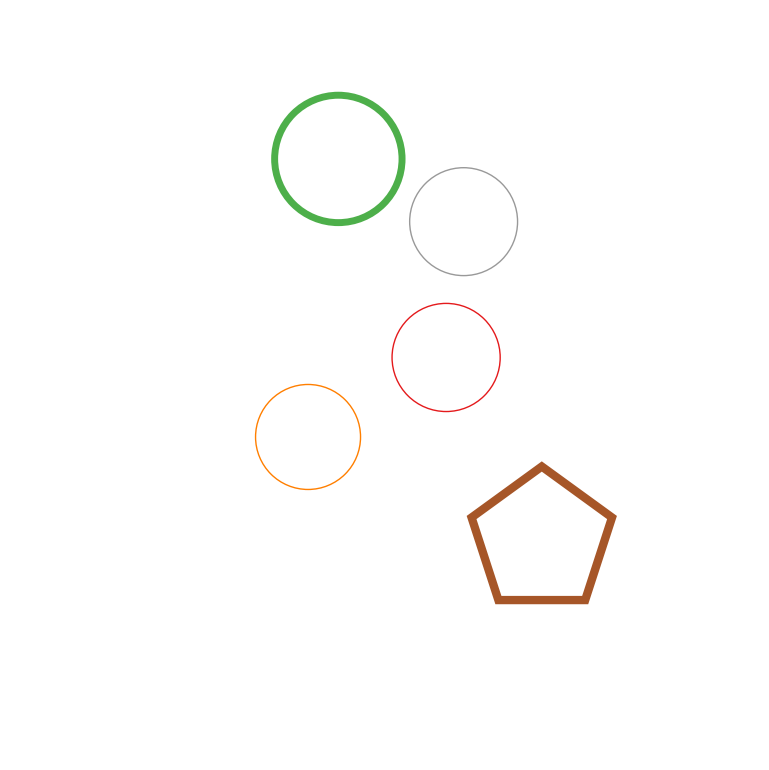[{"shape": "circle", "thickness": 0.5, "radius": 0.35, "center": [0.579, 0.536]}, {"shape": "circle", "thickness": 2.5, "radius": 0.41, "center": [0.439, 0.794]}, {"shape": "circle", "thickness": 0.5, "radius": 0.34, "center": [0.4, 0.433]}, {"shape": "pentagon", "thickness": 3, "radius": 0.48, "center": [0.704, 0.298]}, {"shape": "circle", "thickness": 0.5, "radius": 0.35, "center": [0.602, 0.712]}]